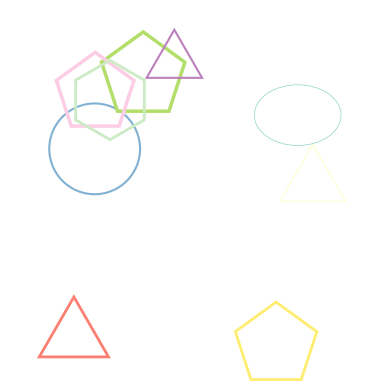[{"shape": "oval", "thickness": 0.5, "radius": 0.56, "center": [0.773, 0.701]}, {"shape": "triangle", "thickness": 0.5, "radius": 0.49, "center": [0.812, 0.526]}, {"shape": "triangle", "thickness": 2, "radius": 0.52, "center": [0.192, 0.125]}, {"shape": "circle", "thickness": 1.5, "radius": 0.59, "center": [0.246, 0.613]}, {"shape": "pentagon", "thickness": 2.5, "radius": 0.57, "center": [0.372, 0.803]}, {"shape": "pentagon", "thickness": 2.5, "radius": 0.53, "center": [0.247, 0.758]}, {"shape": "triangle", "thickness": 1.5, "radius": 0.42, "center": [0.453, 0.839]}, {"shape": "hexagon", "thickness": 2, "radius": 0.52, "center": [0.286, 0.74]}, {"shape": "pentagon", "thickness": 2, "radius": 0.56, "center": [0.717, 0.104]}]